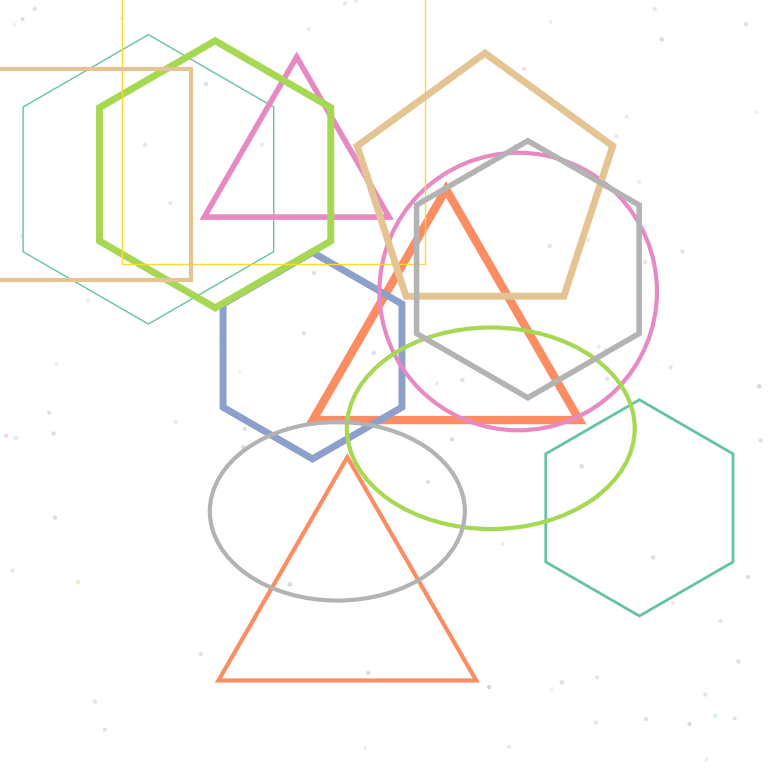[{"shape": "hexagon", "thickness": 1, "radius": 0.7, "center": [0.83, 0.34]}, {"shape": "hexagon", "thickness": 0.5, "radius": 0.94, "center": [0.193, 0.767]}, {"shape": "triangle", "thickness": 3, "radius": 1.0, "center": [0.579, 0.554]}, {"shape": "triangle", "thickness": 1.5, "radius": 0.97, "center": [0.451, 0.213]}, {"shape": "hexagon", "thickness": 2.5, "radius": 0.67, "center": [0.406, 0.538]}, {"shape": "circle", "thickness": 1.5, "radius": 0.9, "center": [0.673, 0.621]}, {"shape": "triangle", "thickness": 2, "radius": 0.69, "center": [0.385, 0.787]}, {"shape": "hexagon", "thickness": 2.5, "radius": 0.87, "center": [0.279, 0.774]}, {"shape": "oval", "thickness": 1.5, "radius": 0.93, "center": [0.637, 0.444]}, {"shape": "square", "thickness": 0.5, "radius": 0.98, "center": [0.355, 0.854]}, {"shape": "square", "thickness": 1.5, "radius": 0.69, "center": [0.111, 0.773]}, {"shape": "pentagon", "thickness": 2.5, "radius": 0.87, "center": [0.63, 0.756]}, {"shape": "oval", "thickness": 1.5, "radius": 0.83, "center": [0.438, 0.336]}, {"shape": "hexagon", "thickness": 2, "radius": 0.83, "center": [0.686, 0.65]}]